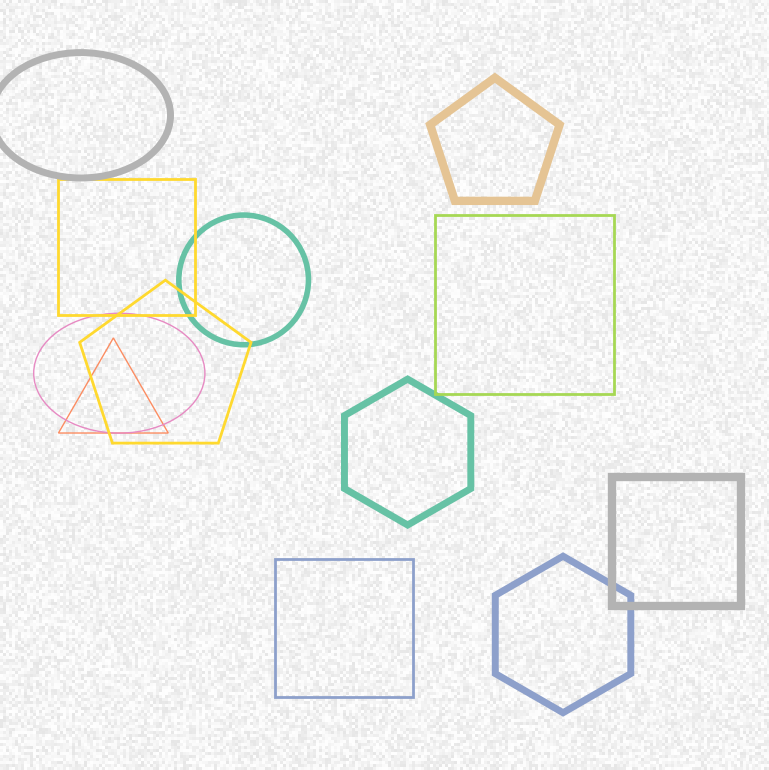[{"shape": "circle", "thickness": 2, "radius": 0.42, "center": [0.316, 0.636]}, {"shape": "hexagon", "thickness": 2.5, "radius": 0.47, "center": [0.529, 0.413]}, {"shape": "triangle", "thickness": 0.5, "radius": 0.41, "center": [0.147, 0.479]}, {"shape": "square", "thickness": 1, "radius": 0.45, "center": [0.447, 0.185]}, {"shape": "hexagon", "thickness": 2.5, "radius": 0.51, "center": [0.731, 0.176]}, {"shape": "oval", "thickness": 0.5, "radius": 0.56, "center": [0.155, 0.515]}, {"shape": "square", "thickness": 1, "radius": 0.58, "center": [0.681, 0.604]}, {"shape": "pentagon", "thickness": 1, "radius": 0.59, "center": [0.215, 0.519]}, {"shape": "square", "thickness": 1, "radius": 0.44, "center": [0.164, 0.679]}, {"shape": "pentagon", "thickness": 3, "radius": 0.44, "center": [0.643, 0.811]}, {"shape": "oval", "thickness": 2.5, "radius": 0.58, "center": [0.105, 0.85]}, {"shape": "square", "thickness": 3, "radius": 0.42, "center": [0.878, 0.297]}]